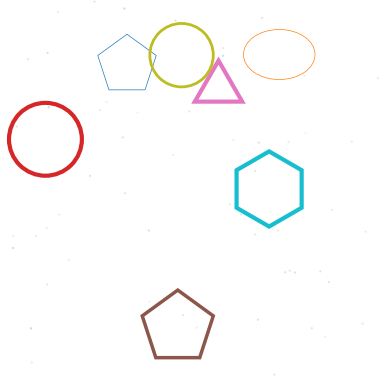[{"shape": "pentagon", "thickness": 0.5, "radius": 0.4, "center": [0.33, 0.831]}, {"shape": "oval", "thickness": 0.5, "radius": 0.46, "center": [0.725, 0.858]}, {"shape": "circle", "thickness": 3, "radius": 0.47, "center": [0.118, 0.638]}, {"shape": "pentagon", "thickness": 2.5, "radius": 0.48, "center": [0.462, 0.149]}, {"shape": "triangle", "thickness": 3, "radius": 0.36, "center": [0.568, 0.772]}, {"shape": "circle", "thickness": 2, "radius": 0.41, "center": [0.472, 0.857]}, {"shape": "hexagon", "thickness": 3, "radius": 0.49, "center": [0.699, 0.509]}]